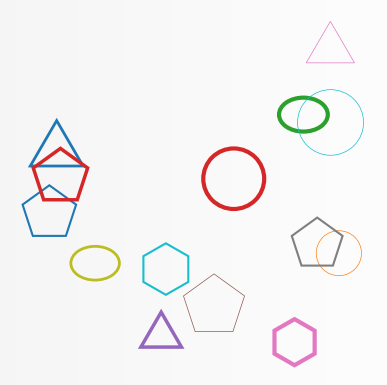[{"shape": "triangle", "thickness": 2, "radius": 0.39, "center": [0.146, 0.608]}, {"shape": "pentagon", "thickness": 1.5, "radius": 0.36, "center": [0.127, 0.446]}, {"shape": "circle", "thickness": 0.5, "radius": 0.29, "center": [0.874, 0.342]}, {"shape": "oval", "thickness": 3, "radius": 0.31, "center": [0.783, 0.702]}, {"shape": "pentagon", "thickness": 2.5, "radius": 0.37, "center": [0.156, 0.541]}, {"shape": "circle", "thickness": 3, "radius": 0.39, "center": [0.603, 0.536]}, {"shape": "triangle", "thickness": 2.5, "radius": 0.3, "center": [0.416, 0.129]}, {"shape": "pentagon", "thickness": 0.5, "radius": 0.41, "center": [0.552, 0.206]}, {"shape": "hexagon", "thickness": 3, "radius": 0.3, "center": [0.76, 0.111]}, {"shape": "triangle", "thickness": 0.5, "radius": 0.36, "center": [0.853, 0.873]}, {"shape": "pentagon", "thickness": 1.5, "radius": 0.34, "center": [0.819, 0.366]}, {"shape": "oval", "thickness": 2, "radius": 0.31, "center": [0.245, 0.316]}, {"shape": "hexagon", "thickness": 1.5, "radius": 0.33, "center": [0.428, 0.301]}, {"shape": "circle", "thickness": 0.5, "radius": 0.43, "center": [0.853, 0.682]}]